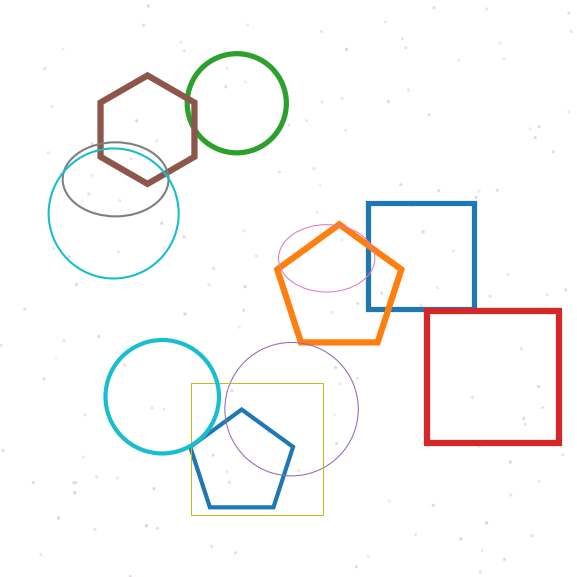[{"shape": "pentagon", "thickness": 2, "radius": 0.47, "center": [0.418, 0.196]}, {"shape": "square", "thickness": 2.5, "radius": 0.46, "center": [0.73, 0.556]}, {"shape": "pentagon", "thickness": 3, "radius": 0.56, "center": [0.588, 0.498]}, {"shape": "circle", "thickness": 2.5, "radius": 0.43, "center": [0.41, 0.82]}, {"shape": "square", "thickness": 3, "radius": 0.57, "center": [0.854, 0.346]}, {"shape": "circle", "thickness": 0.5, "radius": 0.58, "center": [0.505, 0.291]}, {"shape": "hexagon", "thickness": 3, "radius": 0.47, "center": [0.255, 0.775]}, {"shape": "oval", "thickness": 0.5, "radius": 0.42, "center": [0.566, 0.552]}, {"shape": "oval", "thickness": 1, "radius": 0.46, "center": [0.2, 0.689]}, {"shape": "square", "thickness": 0.5, "radius": 0.57, "center": [0.445, 0.221]}, {"shape": "circle", "thickness": 1, "radius": 0.56, "center": [0.197, 0.629]}, {"shape": "circle", "thickness": 2, "radius": 0.49, "center": [0.281, 0.312]}]